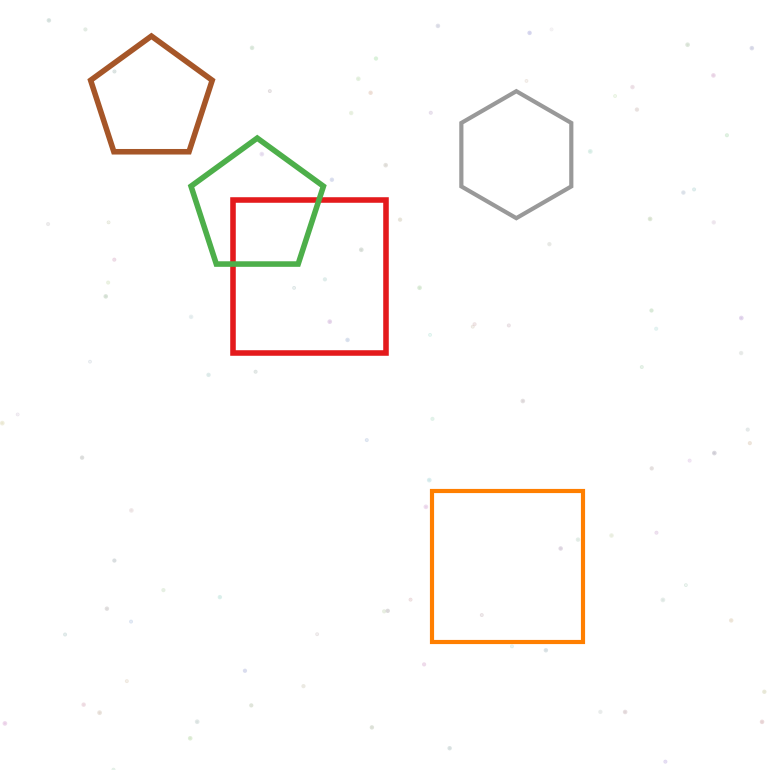[{"shape": "square", "thickness": 2, "radius": 0.5, "center": [0.402, 0.641]}, {"shape": "pentagon", "thickness": 2, "radius": 0.45, "center": [0.334, 0.73]}, {"shape": "square", "thickness": 1.5, "radius": 0.49, "center": [0.659, 0.264]}, {"shape": "pentagon", "thickness": 2, "radius": 0.42, "center": [0.197, 0.87]}, {"shape": "hexagon", "thickness": 1.5, "radius": 0.41, "center": [0.671, 0.799]}]